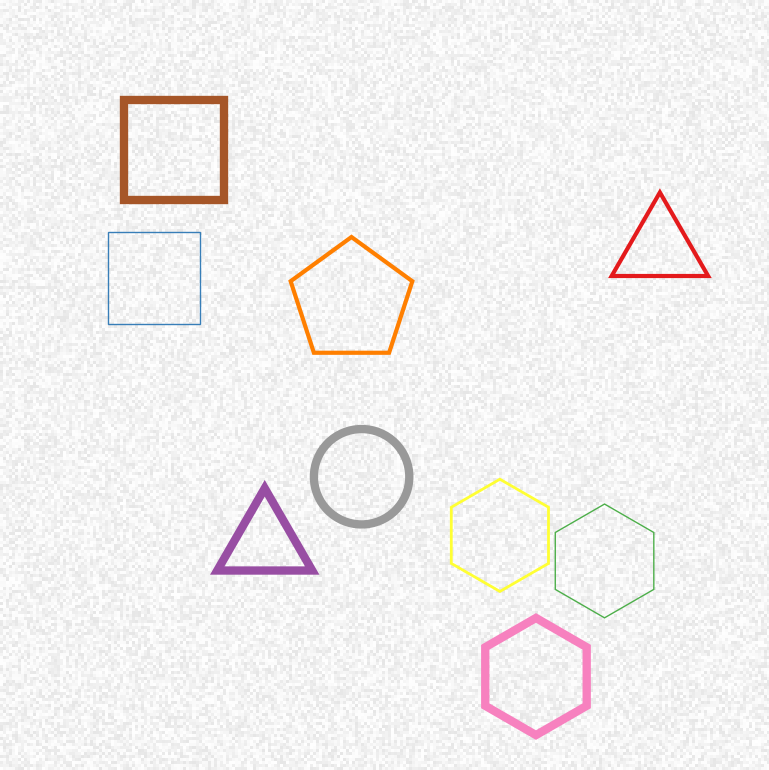[{"shape": "triangle", "thickness": 1.5, "radius": 0.36, "center": [0.857, 0.678]}, {"shape": "square", "thickness": 0.5, "radius": 0.3, "center": [0.2, 0.639]}, {"shape": "hexagon", "thickness": 0.5, "radius": 0.37, "center": [0.785, 0.272]}, {"shape": "triangle", "thickness": 3, "radius": 0.36, "center": [0.344, 0.295]}, {"shape": "pentagon", "thickness": 1.5, "radius": 0.42, "center": [0.456, 0.609]}, {"shape": "hexagon", "thickness": 1, "radius": 0.36, "center": [0.649, 0.305]}, {"shape": "square", "thickness": 3, "radius": 0.32, "center": [0.226, 0.806]}, {"shape": "hexagon", "thickness": 3, "radius": 0.38, "center": [0.696, 0.121]}, {"shape": "circle", "thickness": 3, "radius": 0.31, "center": [0.47, 0.381]}]